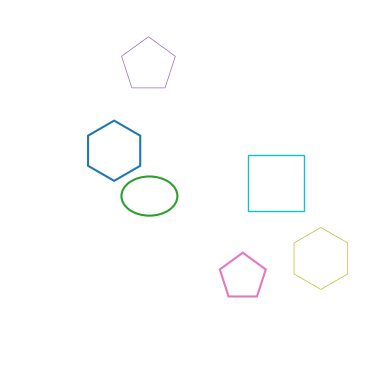[{"shape": "hexagon", "thickness": 1.5, "radius": 0.39, "center": [0.296, 0.608]}, {"shape": "oval", "thickness": 1.5, "radius": 0.36, "center": [0.388, 0.491]}, {"shape": "pentagon", "thickness": 0.5, "radius": 0.37, "center": [0.386, 0.831]}, {"shape": "pentagon", "thickness": 1.5, "radius": 0.31, "center": [0.631, 0.281]}, {"shape": "hexagon", "thickness": 0.5, "radius": 0.4, "center": [0.833, 0.329]}, {"shape": "square", "thickness": 1, "radius": 0.36, "center": [0.717, 0.525]}]